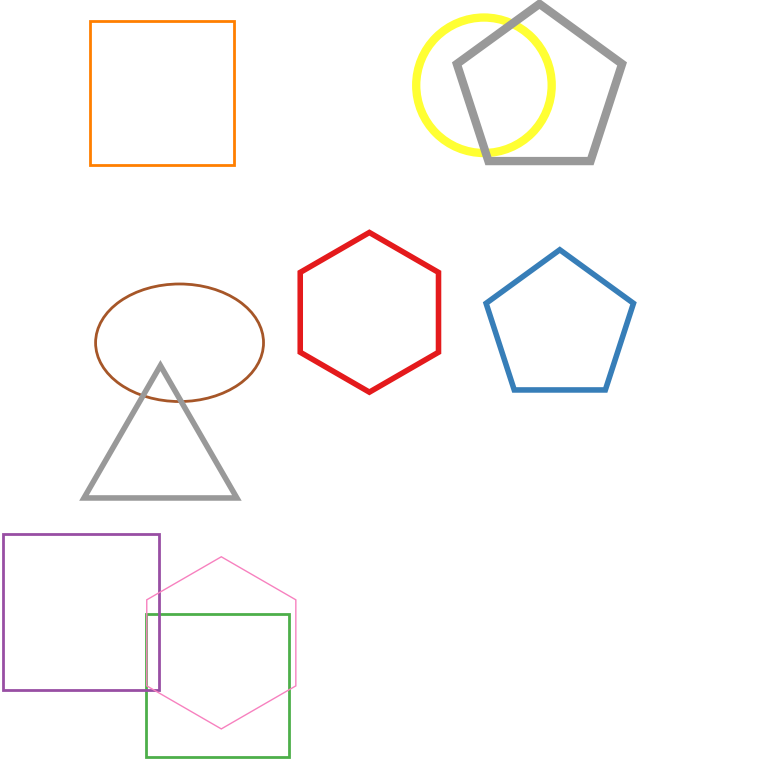[{"shape": "hexagon", "thickness": 2, "radius": 0.52, "center": [0.48, 0.594]}, {"shape": "pentagon", "thickness": 2, "radius": 0.5, "center": [0.727, 0.575]}, {"shape": "square", "thickness": 1, "radius": 0.46, "center": [0.283, 0.11]}, {"shape": "square", "thickness": 1, "radius": 0.51, "center": [0.105, 0.206]}, {"shape": "square", "thickness": 1, "radius": 0.47, "center": [0.21, 0.879]}, {"shape": "circle", "thickness": 3, "radius": 0.44, "center": [0.629, 0.889]}, {"shape": "oval", "thickness": 1, "radius": 0.55, "center": [0.233, 0.555]}, {"shape": "hexagon", "thickness": 0.5, "radius": 0.56, "center": [0.287, 0.165]}, {"shape": "triangle", "thickness": 2, "radius": 0.57, "center": [0.208, 0.411]}, {"shape": "pentagon", "thickness": 3, "radius": 0.56, "center": [0.701, 0.882]}]